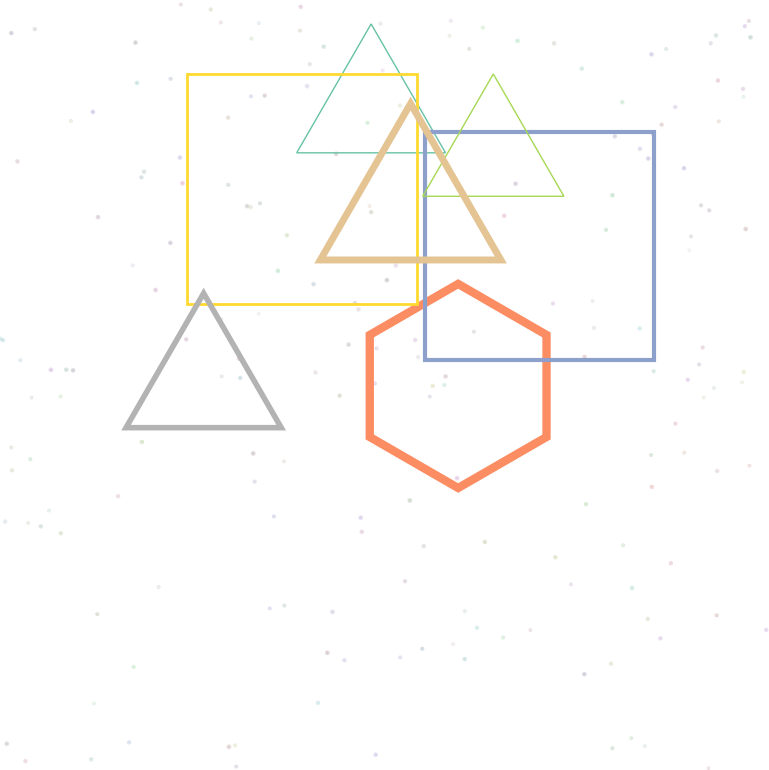[{"shape": "triangle", "thickness": 0.5, "radius": 0.56, "center": [0.482, 0.857]}, {"shape": "hexagon", "thickness": 3, "radius": 0.66, "center": [0.595, 0.499]}, {"shape": "square", "thickness": 1.5, "radius": 0.74, "center": [0.701, 0.681]}, {"shape": "triangle", "thickness": 0.5, "radius": 0.53, "center": [0.641, 0.798]}, {"shape": "square", "thickness": 1, "radius": 0.75, "center": [0.392, 0.754]}, {"shape": "triangle", "thickness": 2.5, "radius": 0.68, "center": [0.533, 0.73]}, {"shape": "triangle", "thickness": 2, "radius": 0.58, "center": [0.264, 0.503]}]